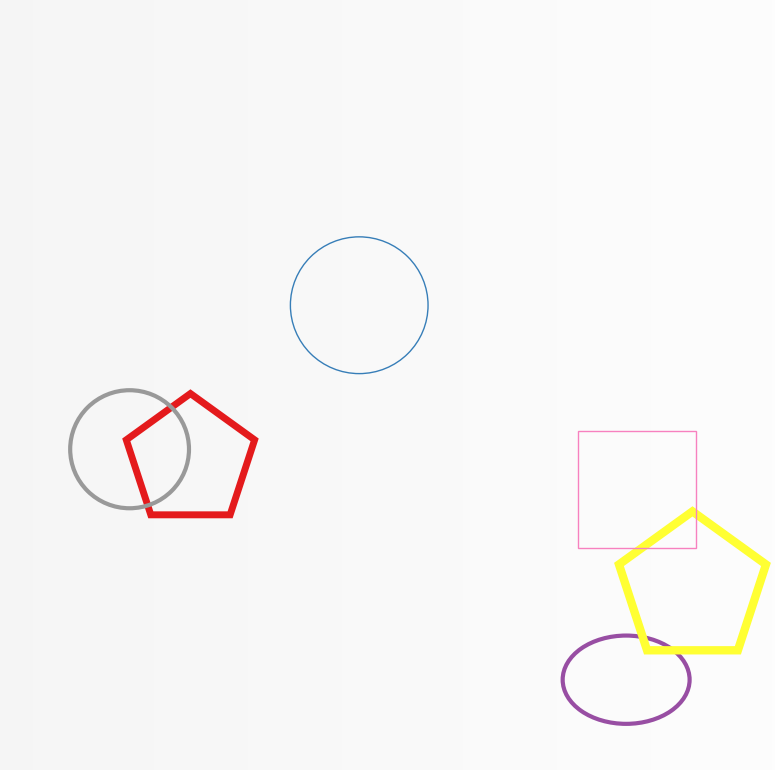[{"shape": "pentagon", "thickness": 2.5, "radius": 0.44, "center": [0.246, 0.402]}, {"shape": "circle", "thickness": 0.5, "radius": 0.44, "center": [0.464, 0.604]}, {"shape": "oval", "thickness": 1.5, "radius": 0.41, "center": [0.808, 0.117]}, {"shape": "pentagon", "thickness": 3, "radius": 0.5, "center": [0.894, 0.236]}, {"shape": "square", "thickness": 0.5, "radius": 0.38, "center": [0.822, 0.364]}, {"shape": "circle", "thickness": 1.5, "radius": 0.38, "center": [0.167, 0.417]}]